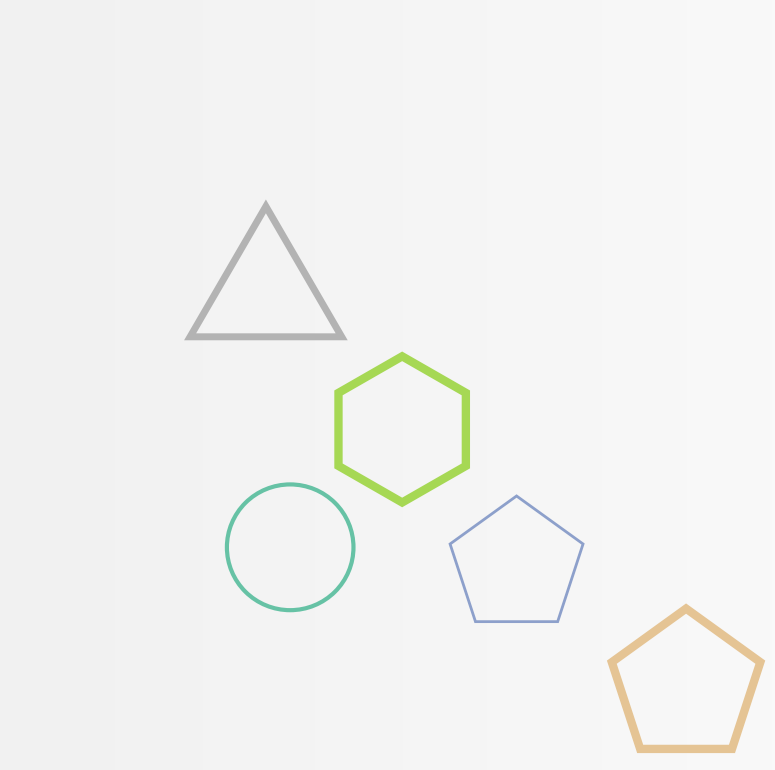[{"shape": "circle", "thickness": 1.5, "radius": 0.41, "center": [0.374, 0.289]}, {"shape": "pentagon", "thickness": 1, "radius": 0.45, "center": [0.667, 0.266]}, {"shape": "hexagon", "thickness": 3, "radius": 0.47, "center": [0.519, 0.442]}, {"shape": "pentagon", "thickness": 3, "radius": 0.5, "center": [0.885, 0.109]}, {"shape": "triangle", "thickness": 2.5, "radius": 0.56, "center": [0.343, 0.619]}]